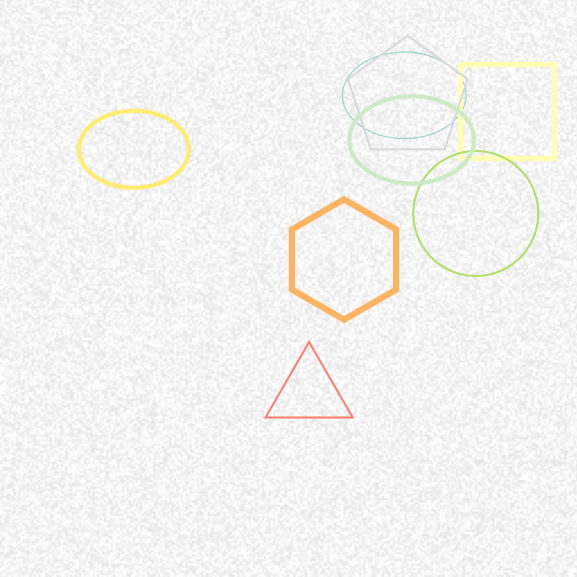[{"shape": "oval", "thickness": 0.5, "radius": 0.54, "center": [0.7, 0.834]}, {"shape": "square", "thickness": 2.5, "radius": 0.41, "center": [0.877, 0.807]}, {"shape": "triangle", "thickness": 1, "radius": 0.44, "center": [0.535, 0.32]}, {"shape": "hexagon", "thickness": 3, "radius": 0.52, "center": [0.596, 0.55]}, {"shape": "circle", "thickness": 1, "radius": 0.54, "center": [0.824, 0.629]}, {"shape": "pentagon", "thickness": 1, "radius": 0.54, "center": [0.706, 0.829]}, {"shape": "oval", "thickness": 2, "radius": 0.54, "center": [0.713, 0.757]}, {"shape": "oval", "thickness": 2, "radius": 0.48, "center": [0.232, 0.741]}]